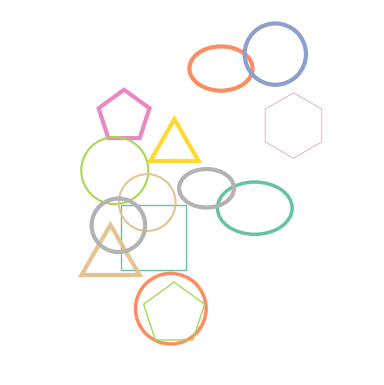[{"shape": "oval", "thickness": 2.5, "radius": 0.49, "center": [0.662, 0.459]}, {"shape": "square", "thickness": 1, "radius": 0.42, "center": [0.398, 0.382]}, {"shape": "circle", "thickness": 2.5, "radius": 0.46, "center": [0.444, 0.198]}, {"shape": "oval", "thickness": 3, "radius": 0.41, "center": [0.574, 0.822]}, {"shape": "circle", "thickness": 3, "radius": 0.4, "center": [0.715, 0.859]}, {"shape": "hexagon", "thickness": 0.5, "radius": 0.42, "center": [0.762, 0.674]}, {"shape": "pentagon", "thickness": 3, "radius": 0.35, "center": [0.322, 0.698]}, {"shape": "pentagon", "thickness": 1, "radius": 0.42, "center": [0.452, 0.184]}, {"shape": "circle", "thickness": 1.5, "radius": 0.44, "center": [0.298, 0.557]}, {"shape": "triangle", "thickness": 3, "radius": 0.36, "center": [0.453, 0.618]}, {"shape": "circle", "thickness": 1.5, "radius": 0.37, "center": [0.382, 0.474]}, {"shape": "triangle", "thickness": 3, "radius": 0.43, "center": [0.287, 0.329]}, {"shape": "oval", "thickness": 3, "radius": 0.36, "center": [0.537, 0.511]}, {"shape": "circle", "thickness": 3, "radius": 0.35, "center": [0.308, 0.415]}]